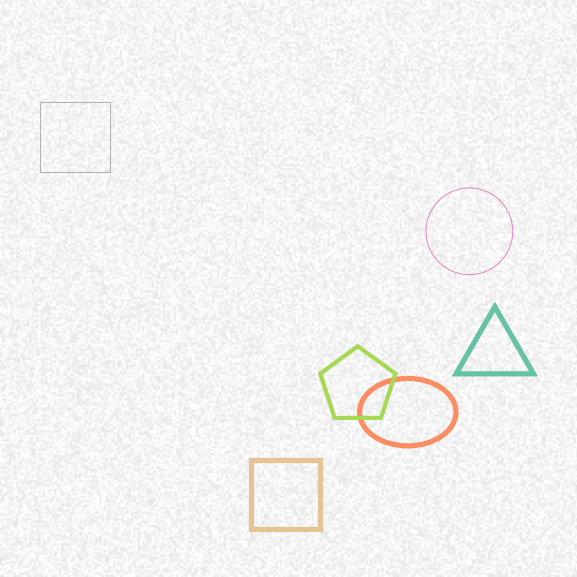[{"shape": "triangle", "thickness": 2.5, "radius": 0.39, "center": [0.857, 0.391]}, {"shape": "oval", "thickness": 2.5, "radius": 0.42, "center": [0.706, 0.285]}, {"shape": "circle", "thickness": 0.5, "radius": 0.38, "center": [0.813, 0.599]}, {"shape": "pentagon", "thickness": 2, "radius": 0.34, "center": [0.62, 0.331]}, {"shape": "square", "thickness": 2.5, "radius": 0.3, "center": [0.494, 0.143]}, {"shape": "square", "thickness": 0.5, "radius": 0.3, "center": [0.13, 0.762]}]